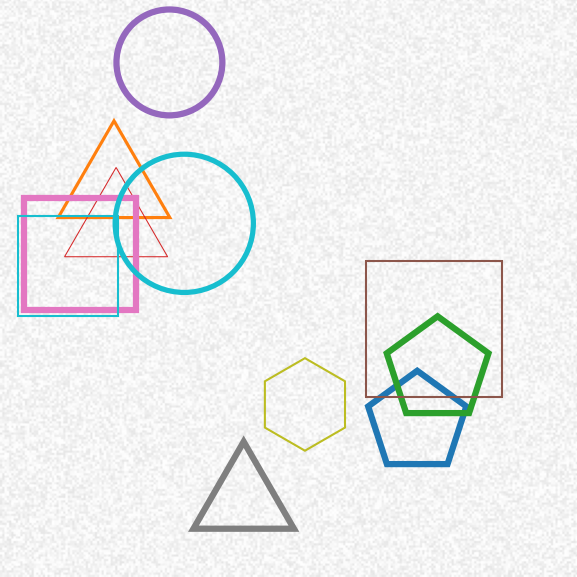[{"shape": "pentagon", "thickness": 3, "radius": 0.45, "center": [0.722, 0.268]}, {"shape": "triangle", "thickness": 1.5, "radius": 0.56, "center": [0.197, 0.678]}, {"shape": "pentagon", "thickness": 3, "radius": 0.46, "center": [0.758, 0.359]}, {"shape": "triangle", "thickness": 0.5, "radius": 0.52, "center": [0.201, 0.606]}, {"shape": "circle", "thickness": 3, "radius": 0.46, "center": [0.293, 0.891]}, {"shape": "square", "thickness": 1, "radius": 0.59, "center": [0.751, 0.43]}, {"shape": "square", "thickness": 3, "radius": 0.49, "center": [0.139, 0.559]}, {"shape": "triangle", "thickness": 3, "radius": 0.5, "center": [0.422, 0.134]}, {"shape": "hexagon", "thickness": 1, "radius": 0.4, "center": [0.528, 0.299]}, {"shape": "circle", "thickness": 2.5, "radius": 0.6, "center": [0.319, 0.612]}, {"shape": "square", "thickness": 1, "radius": 0.43, "center": [0.118, 0.539]}]